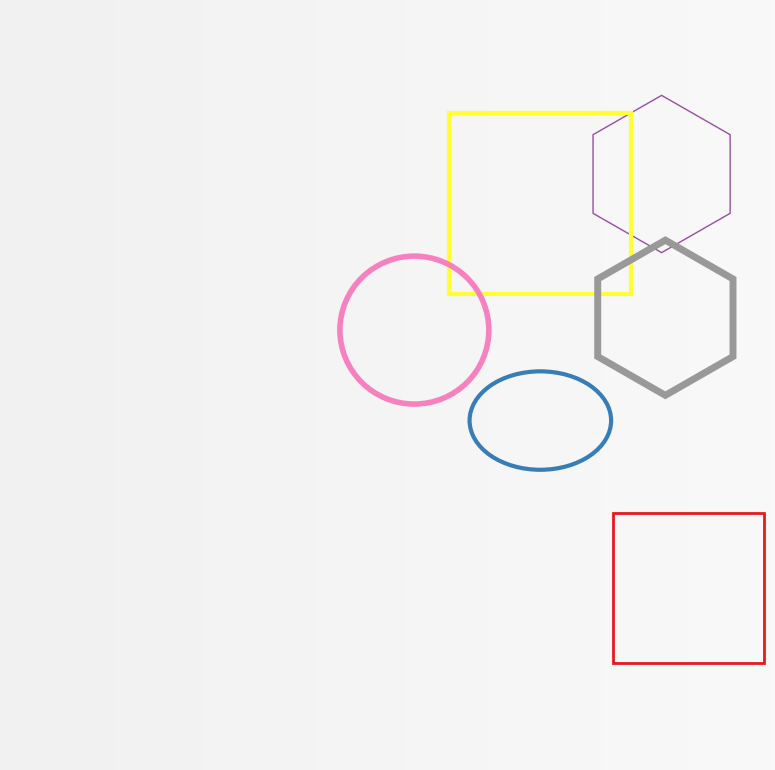[{"shape": "square", "thickness": 1, "radius": 0.49, "center": [0.888, 0.236]}, {"shape": "oval", "thickness": 1.5, "radius": 0.46, "center": [0.697, 0.454]}, {"shape": "hexagon", "thickness": 0.5, "radius": 0.51, "center": [0.854, 0.774]}, {"shape": "square", "thickness": 1.5, "radius": 0.59, "center": [0.696, 0.736]}, {"shape": "circle", "thickness": 2, "radius": 0.48, "center": [0.535, 0.571]}, {"shape": "hexagon", "thickness": 2.5, "radius": 0.5, "center": [0.859, 0.587]}]